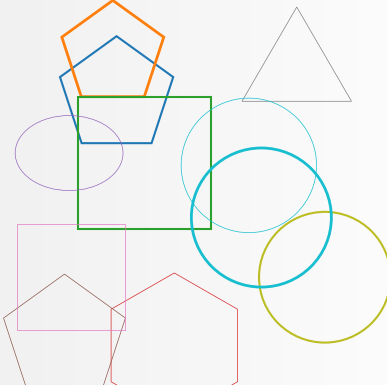[{"shape": "pentagon", "thickness": 1.5, "radius": 0.77, "center": [0.301, 0.752]}, {"shape": "pentagon", "thickness": 2, "radius": 0.69, "center": [0.291, 0.861]}, {"shape": "square", "thickness": 1.5, "radius": 0.86, "center": [0.372, 0.576]}, {"shape": "hexagon", "thickness": 0.5, "radius": 0.94, "center": [0.45, 0.103]}, {"shape": "oval", "thickness": 0.5, "radius": 0.7, "center": [0.178, 0.602]}, {"shape": "pentagon", "thickness": 0.5, "radius": 0.83, "center": [0.166, 0.123]}, {"shape": "square", "thickness": 0.5, "radius": 0.69, "center": [0.183, 0.281]}, {"shape": "triangle", "thickness": 0.5, "radius": 0.82, "center": [0.766, 0.819]}, {"shape": "circle", "thickness": 1.5, "radius": 0.85, "center": [0.838, 0.28]}, {"shape": "circle", "thickness": 2, "radius": 0.9, "center": [0.674, 0.435]}, {"shape": "circle", "thickness": 0.5, "radius": 0.87, "center": [0.642, 0.57]}]